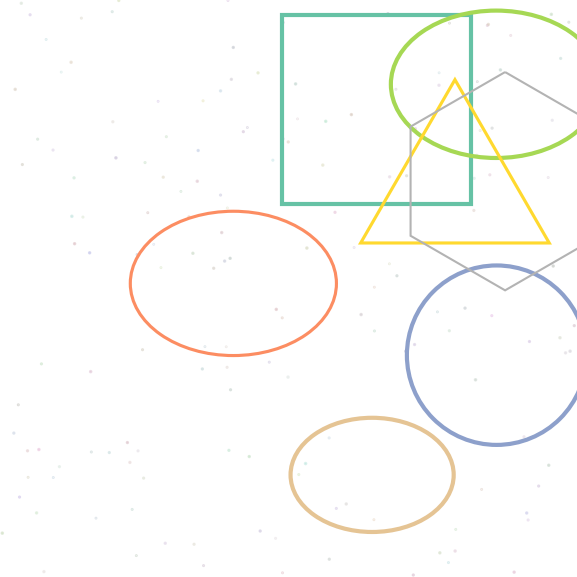[{"shape": "square", "thickness": 2, "radius": 0.82, "center": [0.652, 0.81]}, {"shape": "oval", "thickness": 1.5, "radius": 0.89, "center": [0.404, 0.508]}, {"shape": "circle", "thickness": 2, "radius": 0.78, "center": [0.86, 0.384]}, {"shape": "oval", "thickness": 2, "radius": 0.91, "center": [0.859, 0.853]}, {"shape": "triangle", "thickness": 1.5, "radius": 0.94, "center": [0.788, 0.673]}, {"shape": "oval", "thickness": 2, "radius": 0.71, "center": [0.644, 0.177]}, {"shape": "hexagon", "thickness": 1, "radius": 0.94, "center": [0.875, 0.685]}]